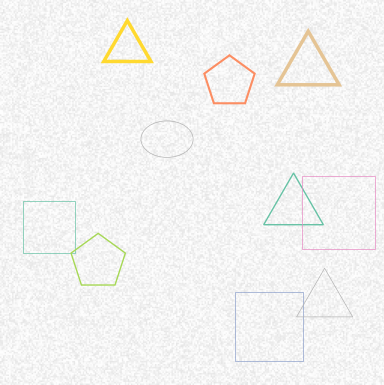[{"shape": "triangle", "thickness": 1, "radius": 0.45, "center": [0.762, 0.461]}, {"shape": "square", "thickness": 0.5, "radius": 0.34, "center": [0.127, 0.41]}, {"shape": "pentagon", "thickness": 1.5, "radius": 0.34, "center": [0.596, 0.787]}, {"shape": "square", "thickness": 0.5, "radius": 0.45, "center": [0.699, 0.151]}, {"shape": "square", "thickness": 0.5, "radius": 0.48, "center": [0.879, 0.448]}, {"shape": "pentagon", "thickness": 1, "radius": 0.37, "center": [0.255, 0.32]}, {"shape": "triangle", "thickness": 2.5, "radius": 0.35, "center": [0.331, 0.876]}, {"shape": "triangle", "thickness": 2.5, "radius": 0.46, "center": [0.801, 0.826]}, {"shape": "oval", "thickness": 0.5, "radius": 0.34, "center": [0.434, 0.639]}, {"shape": "triangle", "thickness": 0.5, "radius": 0.42, "center": [0.843, 0.219]}]